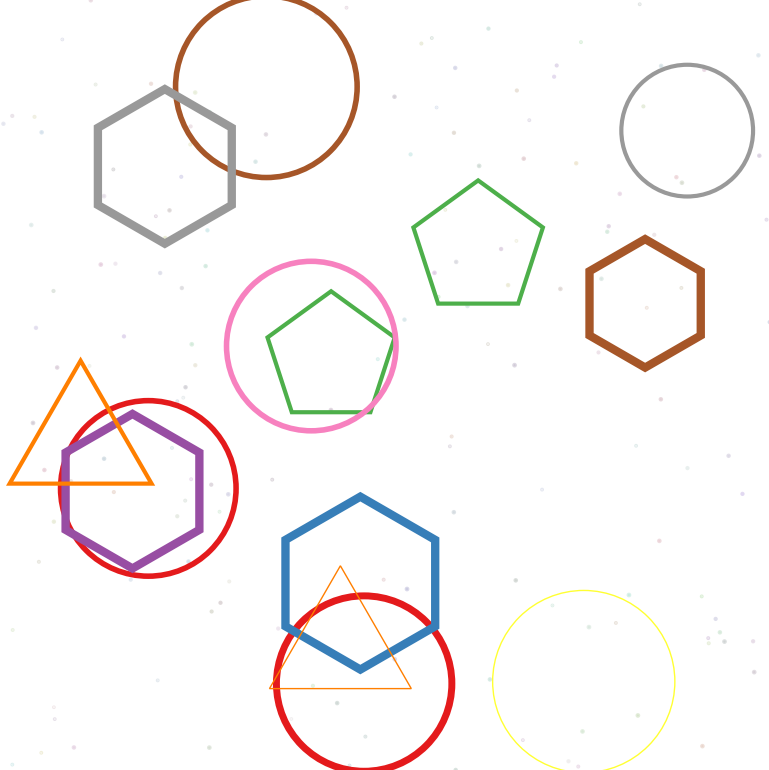[{"shape": "circle", "thickness": 2.5, "radius": 0.57, "center": [0.473, 0.112]}, {"shape": "circle", "thickness": 2, "radius": 0.57, "center": [0.193, 0.366]}, {"shape": "hexagon", "thickness": 3, "radius": 0.56, "center": [0.468, 0.243]}, {"shape": "pentagon", "thickness": 1.5, "radius": 0.43, "center": [0.43, 0.535]}, {"shape": "pentagon", "thickness": 1.5, "radius": 0.44, "center": [0.621, 0.677]}, {"shape": "hexagon", "thickness": 3, "radius": 0.5, "center": [0.172, 0.362]}, {"shape": "triangle", "thickness": 1.5, "radius": 0.53, "center": [0.105, 0.425]}, {"shape": "triangle", "thickness": 0.5, "radius": 0.53, "center": [0.442, 0.159]}, {"shape": "circle", "thickness": 0.5, "radius": 0.59, "center": [0.758, 0.115]}, {"shape": "circle", "thickness": 2, "radius": 0.59, "center": [0.346, 0.887]}, {"shape": "hexagon", "thickness": 3, "radius": 0.42, "center": [0.838, 0.606]}, {"shape": "circle", "thickness": 2, "radius": 0.55, "center": [0.404, 0.551]}, {"shape": "circle", "thickness": 1.5, "radius": 0.43, "center": [0.892, 0.83]}, {"shape": "hexagon", "thickness": 3, "radius": 0.5, "center": [0.214, 0.784]}]